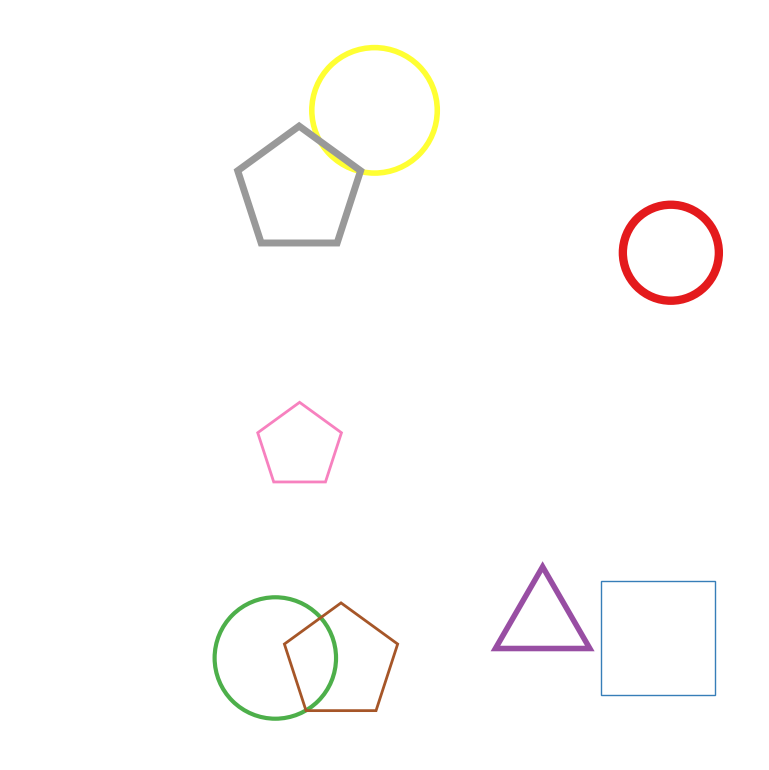[{"shape": "circle", "thickness": 3, "radius": 0.31, "center": [0.871, 0.672]}, {"shape": "square", "thickness": 0.5, "radius": 0.37, "center": [0.855, 0.171]}, {"shape": "circle", "thickness": 1.5, "radius": 0.39, "center": [0.358, 0.145]}, {"shape": "triangle", "thickness": 2, "radius": 0.35, "center": [0.705, 0.193]}, {"shape": "circle", "thickness": 2, "radius": 0.41, "center": [0.486, 0.857]}, {"shape": "pentagon", "thickness": 1, "radius": 0.39, "center": [0.443, 0.14]}, {"shape": "pentagon", "thickness": 1, "radius": 0.29, "center": [0.389, 0.42]}, {"shape": "pentagon", "thickness": 2.5, "radius": 0.42, "center": [0.389, 0.752]}]